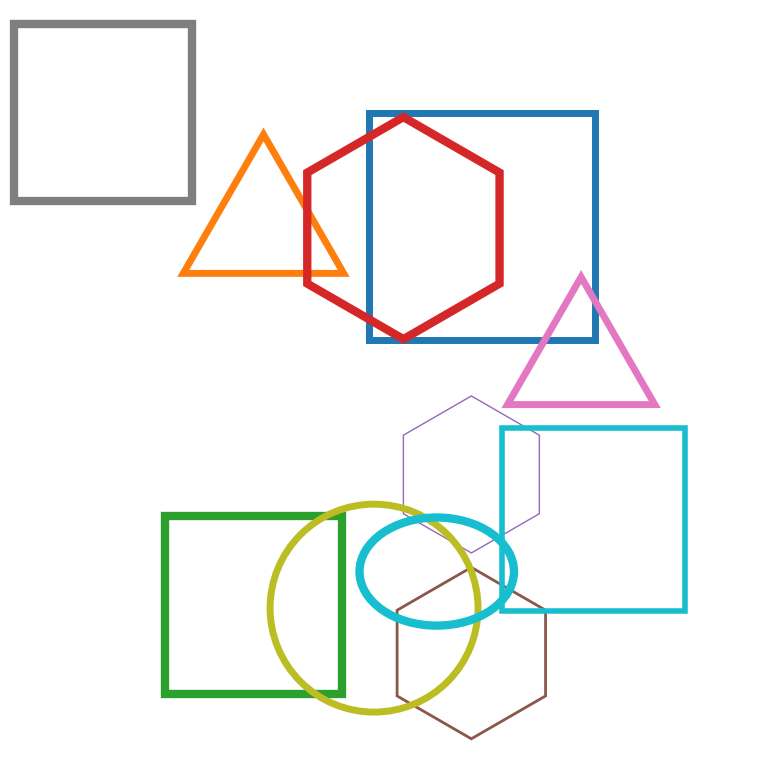[{"shape": "square", "thickness": 2.5, "radius": 0.74, "center": [0.626, 0.706]}, {"shape": "triangle", "thickness": 2.5, "radius": 0.6, "center": [0.342, 0.705]}, {"shape": "square", "thickness": 3, "radius": 0.58, "center": [0.329, 0.215]}, {"shape": "hexagon", "thickness": 3, "radius": 0.72, "center": [0.524, 0.704]}, {"shape": "hexagon", "thickness": 0.5, "radius": 0.51, "center": [0.612, 0.384]}, {"shape": "hexagon", "thickness": 1, "radius": 0.56, "center": [0.612, 0.152]}, {"shape": "triangle", "thickness": 2.5, "radius": 0.55, "center": [0.755, 0.53]}, {"shape": "square", "thickness": 3, "radius": 0.58, "center": [0.134, 0.854]}, {"shape": "circle", "thickness": 2.5, "radius": 0.68, "center": [0.486, 0.21]}, {"shape": "square", "thickness": 2, "radius": 0.6, "center": [0.771, 0.326]}, {"shape": "oval", "thickness": 3, "radius": 0.5, "center": [0.567, 0.258]}]